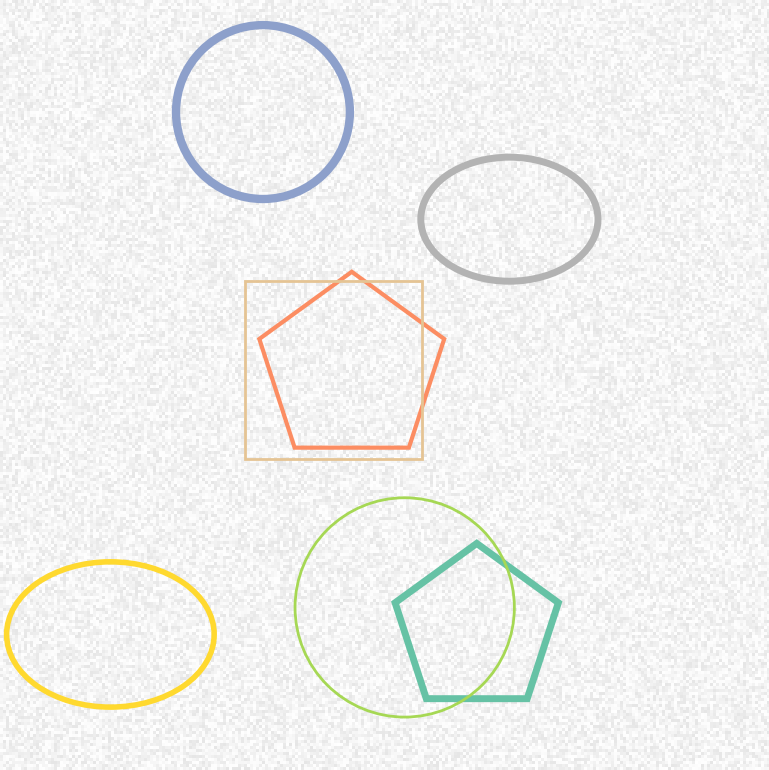[{"shape": "pentagon", "thickness": 2.5, "radius": 0.56, "center": [0.619, 0.183]}, {"shape": "pentagon", "thickness": 1.5, "radius": 0.63, "center": [0.457, 0.521]}, {"shape": "circle", "thickness": 3, "radius": 0.56, "center": [0.341, 0.854]}, {"shape": "circle", "thickness": 1, "radius": 0.71, "center": [0.526, 0.211]}, {"shape": "oval", "thickness": 2, "radius": 0.67, "center": [0.143, 0.176]}, {"shape": "square", "thickness": 1, "radius": 0.58, "center": [0.433, 0.519]}, {"shape": "oval", "thickness": 2.5, "radius": 0.58, "center": [0.662, 0.715]}]